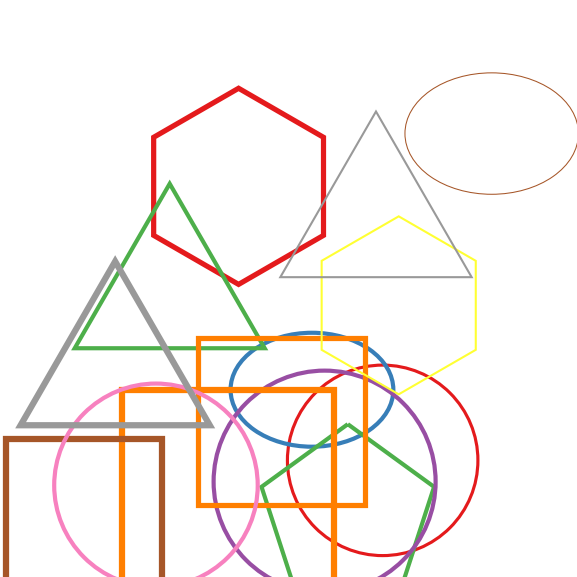[{"shape": "circle", "thickness": 1.5, "radius": 0.82, "center": [0.663, 0.202]}, {"shape": "hexagon", "thickness": 2.5, "radius": 0.85, "center": [0.413, 0.676]}, {"shape": "oval", "thickness": 2, "radius": 0.7, "center": [0.54, 0.324]}, {"shape": "triangle", "thickness": 2, "radius": 0.95, "center": [0.294, 0.491]}, {"shape": "pentagon", "thickness": 2, "radius": 0.79, "center": [0.602, 0.108]}, {"shape": "circle", "thickness": 2, "radius": 0.96, "center": [0.562, 0.165]}, {"shape": "square", "thickness": 3, "radius": 0.92, "center": [0.395, 0.14]}, {"shape": "square", "thickness": 2.5, "radius": 0.72, "center": [0.487, 0.269]}, {"shape": "hexagon", "thickness": 1, "radius": 0.77, "center": [0.69, 0.47]}, {"shape": "square", "thickness": 3, "radius": 0.68, "center": [0.145, 0.104]}, {"shape": "oval", "thickness": 0.5, "radius": 0.75, "center": [0.851, 0.768]}, {"shape": "circle", "thickness": 2, "radius": 0.88, "center": [0.27, 0.159]}, {"shape": "triangle", "thickness": 1, "radius": 0.96, "center": [0.651, 0.615]}, {"shape": "triangle", "thickness": 3, "radius": 0.95, "center": [0.199, 0.357]}]